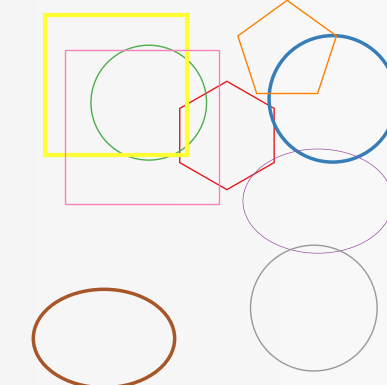[{"shape": "hexagon", "thickness": 1, "radius": 0.7, "center": [0.586, 0.648]}, {"shape": "circle", "thickness": 2.5, "radius": 0.82, "center": [0.859, 0.743]}, {"shape": "circle", "thickness": 1, "radius": 0.75, "center": [0.384, 0.733]}, {"shape": "oval", "thickness": 0.5, "radius": 0.97, "center": [0.82, 0.478]}, {"shape": "pentagon", "thickness": 1, "radius": 0.67, "center": [0.741, 0.865]}, {"shape": "square", "thickness": 3, "radius": 0.91, "center": [0.299, 0.778]}, {"shape": "oval", "thickness": 2.5, "radius": 0.91, "center": [0.268, 0.121]}, {"shape": "square", "thickness": 1, "radius": 1.0, "center": [0.366, 0.67]}, {"shape": "circle", "thickness": 1, "radius": 0.82, "center": [0.81, 0.2]}]